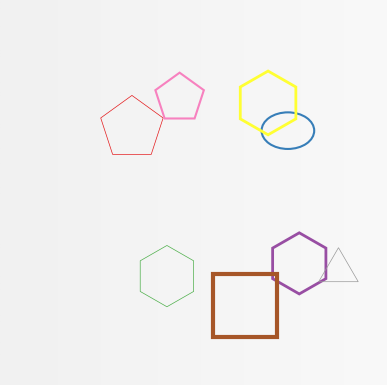[{"shape": "pentagon", "thickness": 0.5, "radius": 0.42, "center": [0.34, 0.667]}, {"shape": "oval", "thickness": 1.5, "radius": 0.34, "center": [0.743, 0.661]}, {"shape": "hexagon", "thickness": 0.5, "radius": 0.4, "center": [0.431, 0.283]}, {"shape": "hexagon", "thickness": 2, "radius": 0.4, "center": [0.772, 0.316]}, {"shape": "hexagon", "thickness": 2, "radius": 0.41, "center": [0.692, 0.733]}, {"shape": "square", "thickness": 3, "radius": 0.41, "center": [0.632, 0.207]}, {"shape": "pentagon", "thickness": 1.5, "radius": 0.33, "center": [0.464, 0.745]}, {"shape": "triangle", "thickness": 0.5, "radius": 0.29, "center": [0.873, 0.298]}]